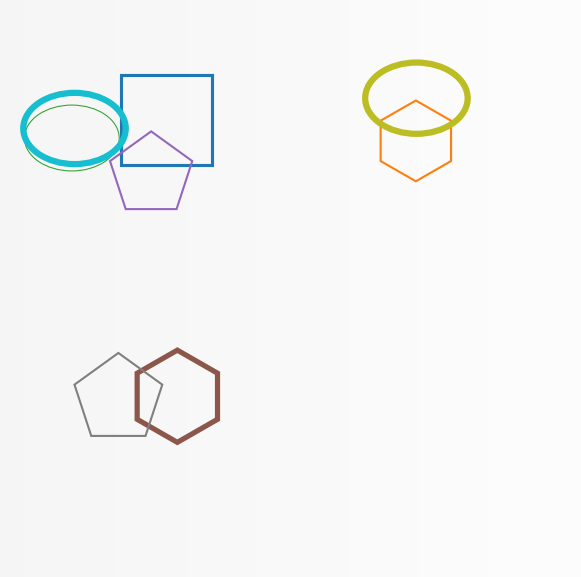[{"shape": "square", "thickness": 1.5, "radius": 0.39, "center": [0.286, 0.792]}, {"shape": "hexagon", "thickness": 1, "radius": 0.35, "center": [0.715, 0.755]}, {"shape": "oval", "thickness": 0.5, "radius": 0.41, "center": [0.124, 0.76]}, {"shape": "pentagon", "thickness": 1, "radius": 0.37, "center": [0.26, 0.697]}, {"shape": "hexagon", "thickness": 2.5, "radius": 0.4, "center": [0.305, 0.313]}, {"shape": "pentagon", "thickness": 1, "radius": 0.4, "center": [0.204, 0.309]}, {"shape": "oval", "thickness": 3, "radius": 0.44, "center": [0.716, 0.829]}, {"shape": "oval", "thickness": 3, "radius": 0.44, "center": [0.128, 0.777]}]